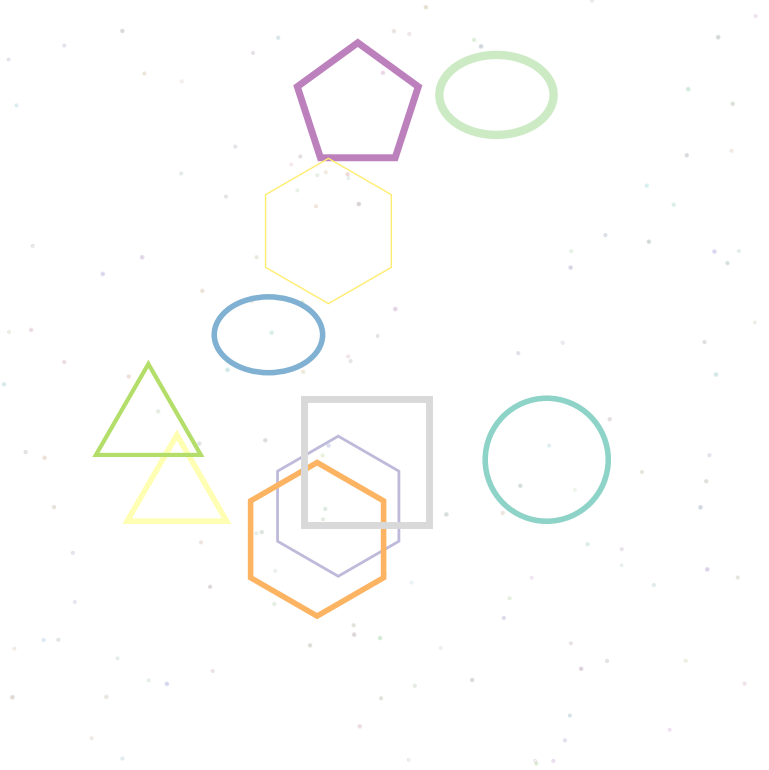[{"shape": "circle", "thickness": 2, "radius": 0.4, "center": [0.71, 0.403]}, {"shape": "triangle", "thickness": 2, "radius": 0.37, "center": [0.23, 0.36]}, {"shape": "hexagon", "thickness": 1, "radius": 0.45, "center": [0.439, 0.343]}, {"shape": "oval", "thickness": 2, "radius": 0.35, "center": [0.349, 0.565]}, {"shape": "hexagon", "thickness": 2, "radius": 0.5, "center": [0.412, 0.3]}, {"shape": "triangle", "thickness": 1.5, "radius": 0.39, "center": [0.193, 0.449]}, {"shape": "square", "thickness": 2.5, "radius": 0.41, "center": [0.476, 0.4]}, {"shape": "pentagon", "thickness": 2.5, "radius": 0.41, "center": [0.465, 0.862]}, {"shape": "oval", "thickness": 3, "radius": 0.37, "center": [0.645, 0.877]}, {"shape": "hexagon", "thickness": 0.5, "radius": 0.47, "center": [0.427, 0.7]}]